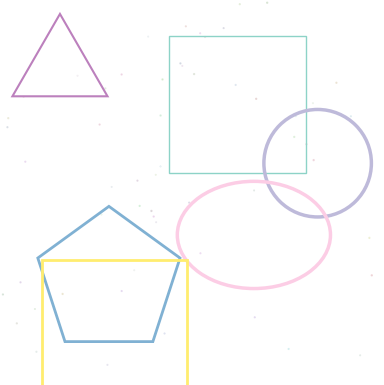[{"shape": "square", "thickness": 1, "radius": 0.89, "center": [0.618, 0.728]}, {"shape": "circle", "thickness": 2.5, "radius": 0.7, "center": [0.825, 0.576]}, {"shape": "pentagon", "thickness": 2, "radius": 0.97, "center": [0.283, 0.27]}, {"shape": "oval", "thickness": 2.5, "radius": 0.99, "center": [0.659, 0.39]}, {"shape": "triangle", "thickness": 1.5, "radius": 0.71, "center": [0.156, 0.821]}, {"shape": "square", "thickness": 2, "radius": 0.94, "center": [0.298, 0.138]}]